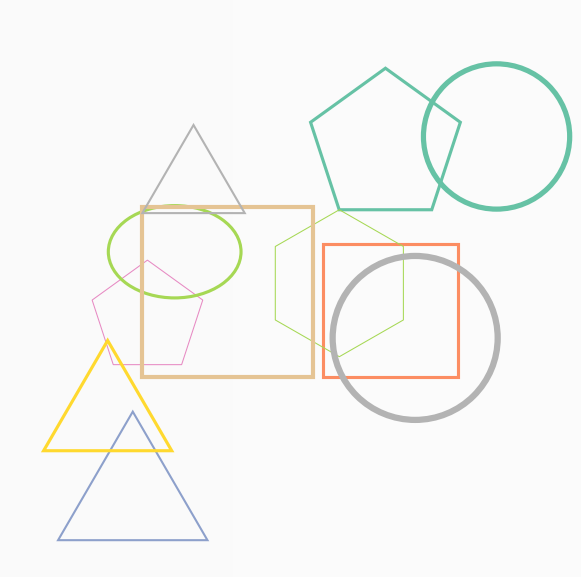[{"shape": "pentagon", "thickness": 1.5, "radius": 0.68, "center": [0.663, 0.746]}, {"shape": "circle", "thickness": 2.5, "radius": 0.63, "center": [0.854, 0.763]}, {"shape": "square", "thickness": 1.5, "radius": 0.58, "center": [0.672, 0.461]}, {"shape": "triangle", "thickness": 1, "radius": 0.74, "center": [0.228, 0.138]}, {"shape": "pentagon", "thickness": 0.5, "radius": 0.5, "center": [0.254, 0.449]}, {"shape": "oval", "thickness": 1.5, "radius": 0.57, "center": [0.301, 0.563]}, {"shape": "hexagon", "thickness": 0.5, "radius": 0.64, "center": [0.584, 0.509]}, {"shape": "triangle", "thickness": 1.5, "radius": 0.64, "center": [0.185, 0.282]}, {"shape": "square", "thickness": 2, "radius": 0.74, "center": [0.392, 0.493]}, {"shape": "circle", "thickness": 3, "radius": 0.71, "center": [0.714, 0.414]}, {"shape": "triangle", "thickness": 1, "radius": 0.51, "center": [0.333, 0.681]}]